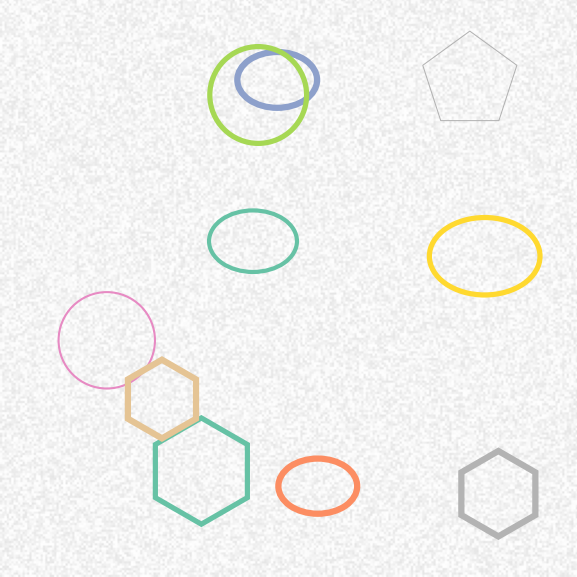[{"shape": "oval", "thickness": 2, "radius": 0.38, "center": [0.438, 0.581]}, {"shape": "hexagon", "thickness": 2.5, "radius": 0.46, "center": [0.349, 0.183]}, {"shape": "oval", "thickness": 3, "radius": 0.34, "center": [0.55, 0.157]}, {"shape": "oval", "thickness": 3, "radius": 0.35, "center": [0.48, 0.861]}, {"shape": "circle", "thickness": 1, "radius": 0.42, "center": [0.185, 0.41]}, {"shape": "circle", "thickness": 2.5, "radius": 0.42, "center": [0.447, 0.835]}, {"shape": "oval", "thickness": 2.5, "radius": 0.48, "center": [0.839, 0.555]}, {"shape": "hexagon", "thickness": 3, "radius": 0.34, "center": [0.28, 0.308]}, {"shape": "pentagon", "thickness": 0.5, "radius": 0.43, "center": [0.814, 0.86]}, {"shape": "hexagon", "thickness": 3, "radius": 0.37, "center": [0.863, 0.144]}]